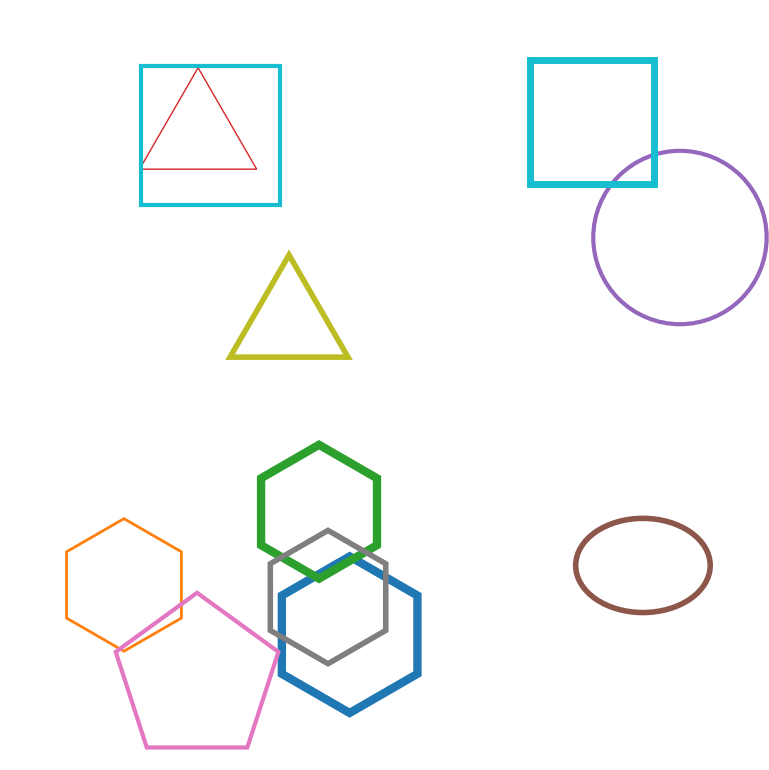[{"shape": "hexagon", "thickness": 3, "radius": 0.51, "center": [0.454, 0.176]}, {"shape": "hexagon", "thickness": 1, "radius": 0.43, "center": [0.161, 0.24]}, {"shape": "hexagon", "thickness": 3, "radius": 0.43, "center": [0.414, 0.335]}, {"shape": "triangle", "thickness": 0.5, "radius": 0.44, "center": [0.257, 0.824]}, {"shape": "circle", "thickness": 1.5, "radius": 0.56, "center": [0.883, 0.692]}, {"shape": "oval", "thickness": 2, "radius": 0.44, "center": [0.835, 0.266]}, {"shape": "pentagon", "thickness": 1.5, "radius": 0.56, "center": [0.256, 0.119]}, {"shape": "hexagon", "thickness": 2, "radius": 0.43, "center": [0.426, 0.225]}, {"shape": "triangle", "thickness": 2, "radius": 0.44, "center": [0.375, 0.58]}, {"shape": "square", "thickness": 1.5, "radius": 0.45, "center": [0.274, 0.824]}, {"shape": "square", "thickness": 2.5, "radius": 0.4, "center": [0.768, 0.841]}]